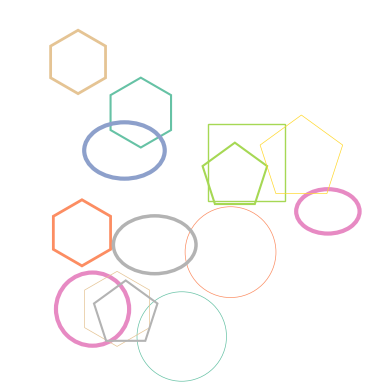[{"shape": "circle", "thickness": 0.5, "radius": 0.58, "center": [0.472, 0.126]}, {"shape": "hexagon", "thickness": 1.5, "radius": 0.45, "center": [0.366, 0.708]}, {"shape": "circle", "thickness": 0.5, "radius": 0.59, "center": [0.599, 0.345]}, {"shape": "hexagon", "thickness": 2, "radius": 0.43, "center": [0.213, 0.395]}, {"shape": "oval", "thickness": 3, "radius": 0.52, "center": [0.323, 0.609]}, {"shape": "oval", "thickness": 3, "radius": 0.41, "center": [0.852, 0.451]}, {"shape": "circle", "thickness": 3, "radius": 0.48, "center": [0.24, 0.197]}, {"shape": "pentagon", "thickness": 1.5, "radius": 0.44, "center": [0.61, 0.541]}, {"shape": "square", "thickness": 1, "radius": 0.5, "center": [0.641, 0.578]}, {"shape": "pentagon", "thickness": 0.5, "radius": 0.56, "center": [0.783, 0.588]}, {"shape": "hexagon", "thickness": 0.5, "radius": 0.49, "center": [0.304, 0.198]}, {"shape": "hexagon", "thickness": 2, "radius": 0.41, "center": [0.203, 0.839]}, {"shape": "oval", "thickness": 2.5, "radius": 0.54, "center": [0.402, 0.364]}, {"shape": "pentagon", "thickness": 1.5, "radius": 0.43, "center": [0.327, 0.185]}]